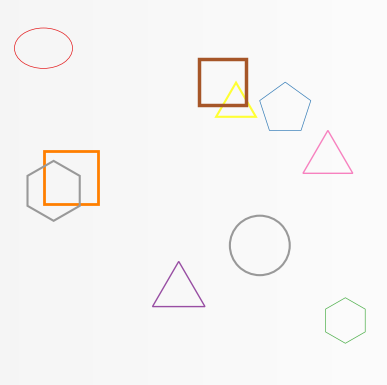[{"shape": "oval", "thickness": 0.5, "radius": 0.37, "center": [0.112, 0.875]}, {"shape": "pentagon", "thickness": 0.5, "radius": 0.35, "center": [0.736, 0.717]}, {"shape": "hexagon", "thickness": 0.5, "radius": 0.3, "center": [0.891, 0.168]}, {"shape": "triangle", "thickness": 1, "radius": 0.39, "center": [0.461, 0.243]}, {"shape": "square", "thickness": 2, "radius": 0.35, "center": [0.184, 0.539]}, {"shape": "triangle", "thickness": 1.5, "radius": 0.3, "center": [0.609, 0.726]}, {"shape": "square", "thickness": 2.5, "radius": 0.3, "center": [0.574, 0.787]}, {"shape": "triangle", "thickness": 1, "radius": 0.37, "center": [0.846, 0.587]}, {"shape": "circle", "thickness": 1.5, "radius": 0.39, "center": [0.67, 0.363]}, {"shape": "hexagon", "thickness": 1.5, "radius": 0.39, "center": [0.138, 0.504]}]